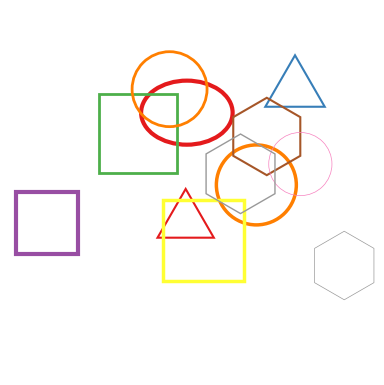[{"shape": "triangle", "thickness": 1.5, "radius": 0.42, "center": [0.482, 0.425]}, {"shape": "oval", "thickness": 3, "radius": 0.59, "center": [0.485, 0.707]}, {"shape": "triangle", "thickness": 1.5, "radius": 0.45, "center": [0.766, 0.767]}, {"shape": "square", "thickness": 2, "radius": 0.51, "center": [0.359, 0.654]}, {"shape": "square", "thickness": 3, "radius": 0.4, "center": [0.122, 0.421]}, {"shape": "circle", "thickness": 2.5, "radius": 0.52, "center": [0.666, 0.52]}, {"shape": "circle", "thickness": 2, "radius": 0.49, "center": [0.44, 0.768]}, {"shape": "square", "thickness": 2.5, "radius": 0.52, "center": [0.529, 0.375]}, {"shape": "hexagon", "thickness": 1.5, "radius": 0.5, "center": [0.693, 0.646]}, {"shape": "circle", "thickness": 0.5, "radius": 0.41, "center": [0.78, 0.574]}, {"shape": "hexagon", "thickness": 0.5, "radius": 0.45, "center": [0.894, 0.31]}, {"shape": "hexagon", "thickness": 1, "radius": 0.52, "center": [0.625, 0.549]}]